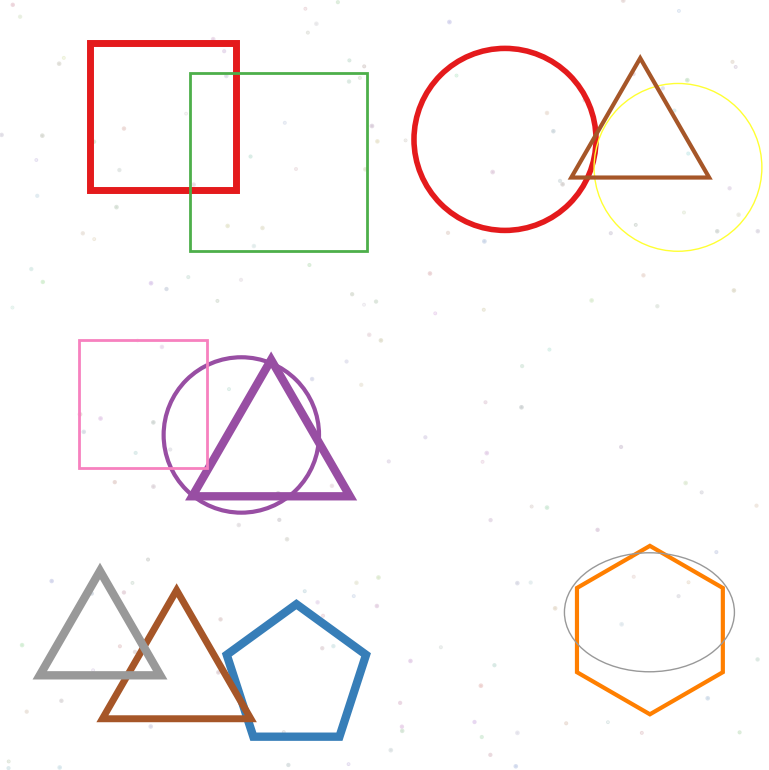[{"shape": "square", "thickness": 2.5, "radius": 0.47, "center": [0.211, 0.849]}, {"shape": "circle", "thickness": 2, "radius": 0.59, "center": [0.656, 0.819]}, {"shape": "pentagon", "thickness": 3, "radius": 0.48, "center": [0.385, 0.12]}, {"shape": "square", "thickness": 1, "radius": 0.58, "center": [0.361, 0.79]}, {"shape": "circle", "thickness": 1.5, "radius": 0.5, "center": [0.313, 0.435]}, {"shape": "triangle", "thickness": 3, "radius": 0.59, "center": [0.352, 0.415]}, {"shape": "hexagon", "thickness": 1.5, "radius": 0.55, "center": [0.844, 0.182]}, {"shape": "circle", "thickness": 0.5, "radius": 0.54, "center": [0.88, 0.783]}, {"shape": "triangle", "thickness": 1.5, "radius": 0.52, "center": [0.831, 0.821]}, {"shape": "triangle", "thickness": 2.5, "radius": 0.56, "center": [0.229, 0.122]}, {"shape": "square", "thickness": 1, "radius": 0.42, "center": [0.185, 0.476]}, {"shape": "triangle", "thickness": 3, "radius": 0.45, "center": [0.13, 0.168]}, {"shape": "oval", "thickness": 0.5, "radius": 0.55, "center": [0.843, 0.205]}]